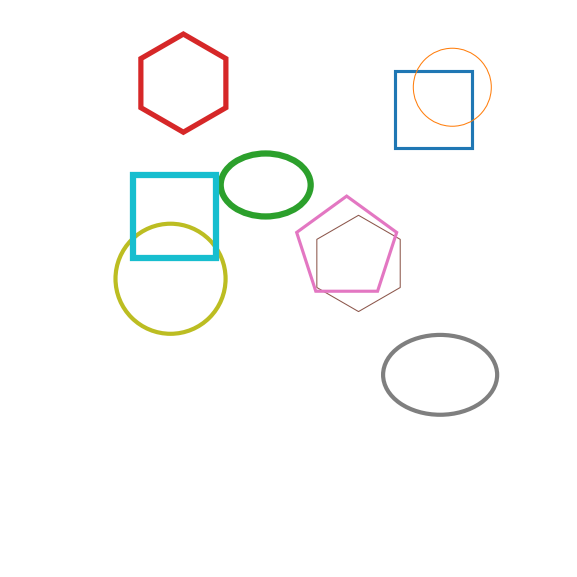[{"shape": "square", "thickness": 1.5, "radius": 0.33, "center": [0.751, 0.81]}, {"shape": "circle", "thickness": 0.5, "radius": 0.34, "center": [0.783, 0.848]}, {"shape": "oval", "thickness": 3, "radius": 0.39, "center": [0.46, 0.679]}, {"shape": "hexagon", "thickness": 2.5, "radius": 0.42, "center": [0.318, 0.855]}, {"shape": "hexagon", "thickness": 0.5, "radius": 0.42, "center": [0.621, 0.543]}, {"shape": "pentagon", "thickness": 1.5, "radius": 0.46, "center": [0.6, 0.569]}, {"shape": "oval", "thickness": 2, "radius": 0.49, "center": [0.762, 0.35]}, {"shape": "circle", "thickness": 2, "radius": 0.48, "center": [0.295, 0.516]}, {"shape": "square", "thickness": 3, "radius": 0.36, "center": [0.302, 0.625]}]